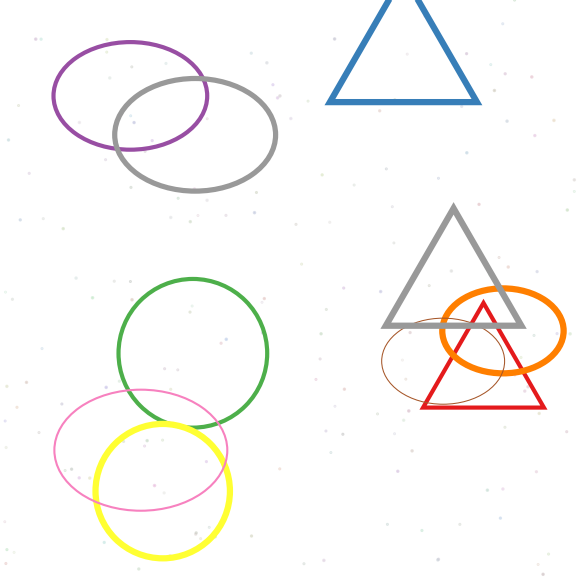[{"shape": "triangle", "thickness": 2, "radius": 0.6, "center": [0.837, 0.354]}, {"shape": "triangle", "thickness": 3, "radius": 0.73, "center": [0.699, 0.896]}, {"shape": "circle", "thickness": 2, "radius": 0.64, "center": [0.334, 0.387]}, {"shape": "oval", "thickness": 2, "radius": 0.67, "center": [0.226, 0.833]}, {"shape": "oval", "thickness": 3, "radius": 0.53, "center": [0.871, 0.426]}, {"shape": "circle", "thickness": 3, "radius": 0.58, "center": [0.282, 0.149]}, {"shape": "oval", "thickness": 0.5, "radius": 0.53, "center": [0.767, 0.374]}, {"shape": "oval", "thickness": 1, "radius": 0.75, "center": [0.244, 0.22]}, {"shape": "triangle", "thickness": 3, "radius": 0.68, "center": [0.785, 0.503]}, {"shape": "oval", "thickness": 2.5, "radius": 0.7, "center": [0.338, 0.766]}]